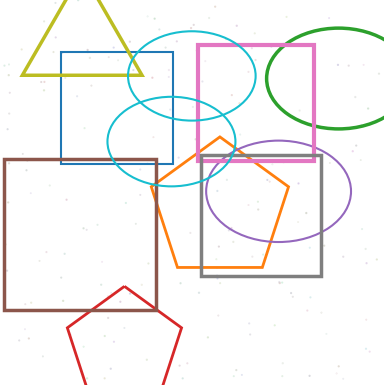[{"shape": "square", "thickness": 1.5, "radius": 0.73, "center": [0.305, 0.719]}, {"shape": "pentagon", "thickness": 2, "radius": 0.94, "center": [0.571, 0.457]}, {"shape": "oval", "thickness": 2.5, "radius": 0.93, "center": [0.879, 0.796]}, {"shape": "pentagon", "thickness": 2, "radius": 0.78, "center": [0.323, 0.1]}, {"shape": "oval", "thickness": 1.5, "radius": 0.94, "center": [0.724, 0.503]}, {"shape": "square", "thickness": 2.5, "radius": 0.98, "center": [0.208, 0.391]}, {"shape": "square", "thickness": 3, "radius": 0.76, "center": [0.666, 0.733]}, {"shape": "square", "thickness": 2.5, "radius": 0.78, "center": [0.678, 0.441]}, {"shape": "triangle", "thickness": 2.5, "radius": 0.9, "center": [0.213, 0.894]}, {"shape": "oval", "thickness": 1.5, "radius": 0.83, "center": [0.445, 0.632]}, {"shape": "oval", "thickness": 1.5, "radius": 0.83, "center": [0.498, 0.803]}]